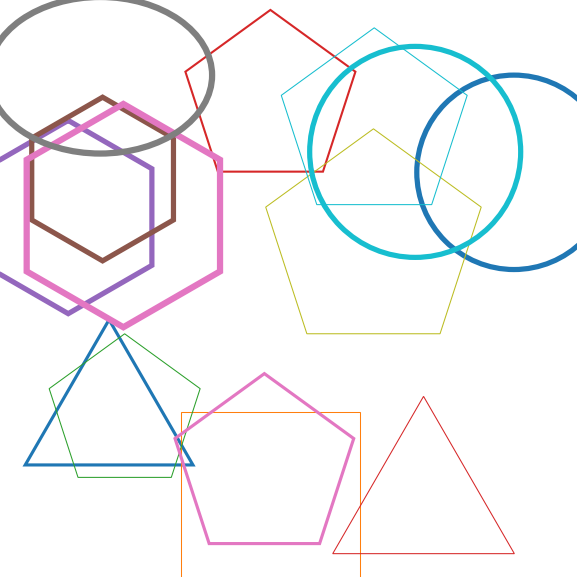[{"shape": "circle", "thickness": 2.5, "radius": 0.84, "center": [0.89, 0.701]}, {"shape": "triangle", "thickness": 1.5, "radius": 0.84, "center": [0.189, 0.278]}, {"shape": "square", "thickness": 0.5, "radius": 0.78, "center": [0.468, 0.131]}, {"shape": "pentagon", "thickness": 0.5, "radius": 0.69, "center": [0.216, 0.284]}, {"shape": "triangle", "thickness": 0.5, "radius": 0.91, "center": [0.733, 0.131]}, {"shape": "pentagon", "thickness": 1, "radius": 0.77, "center": [0.468, 0.827]}, {"shape": "hexagon", "thickness": 2.5, "radius": 0.84, "center": [0.118, 0.623]}, {"shape": "hexagon", "thickness": 2.5, "radius": 0.71, "center": [0.178, 0.689]}, {"shape": "pentagon", "thickness": 1.5, "radius": 0.81, "center": [0.458, 0.189]}, {"shape": "hexagon", "thickness": 3, "radius": 0.97, "center": [0.214, 0.626]}, {"shape": "oval", "thickness": 3, "radius": 0.97, "center": [0.174, 0.869]}, {"shape": "pentagon", "thickness": 0.5, "radius": 0.98, "center": [0.647, 0.58]}, {"shape": "circle", "thickness": 2.5, "radius": 0.91, "center": [0.719, 0.736]}, {"shape": "pentagon", "thickness": 0.5, "radius": 0.85, "center": [0.648, 0.782]}]